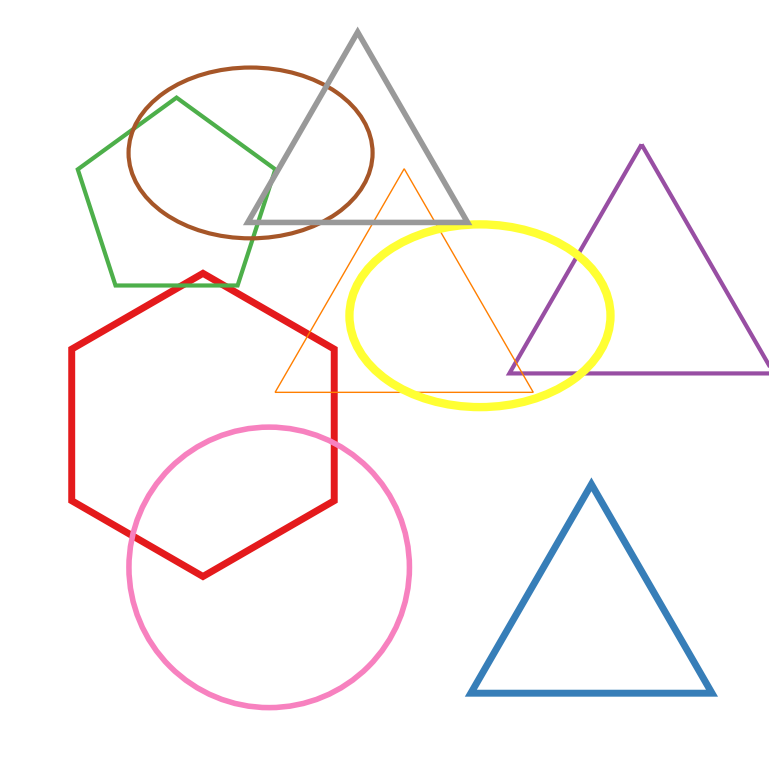[{"shape": "hexagon", "thickness": 2.5, "radius": 0.98, "center": [0.264, 0.448]}, {"shape": "triangle", "thickness": 2.5, "radius": 0.9, "center": [0.768, 0.19]}, {"shape": "pentagon", "thickness": 1.5, "radius": 0.67, "center": [0.229, 0.738]}, {"shape": "triangle", "thickness": 1.5, "radius": 0.99, "center": [0.833, 0.614]}, {"shape": "triangle", "thickness": 0.5, "radius": 0.97, "center": [0.525, 0.587]}, {"shape": "oval", "thickness": 3, "radius": 0.85, "center": [0.623, 0.59]}, {"shape": "oval", "thickness": 1.5, "radius": 0.79, "center": [0.325, 0.801]}, {"shape": "circle", "thickness": 2, "radius": 0.91, "center": [0.35, 0.263]}, {"shape": "triangle", "thickness": 2, "radius": 0.82, "center": [0.464, 0.794]}]